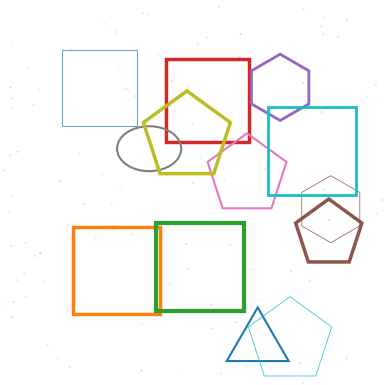[{"shape": "triangle", "thickness": 1.5, "radius": 0.46, "center": [0.669, 0.109]}, {"shape": "square", "thickness": 0.5, "radius": 0.49, "center": [0.258, 0.772]}, {"shape": "square", "thickness": 2.5, "radius": 0.56, "center": [0.303, 0.297]}, {"shape": "square", "thickness": 3, "radius": 0.57, "center": [0.519, 0.307]}, {"shape": "square", "thickness": 2.5, "radius": 0.54, "center": [0.539, 0.74]}, {"shape": "hexagon", "thickness": 2, "radius": 0.43, "center": [0.728, 0.773]}, {"shape": "pentagon", "thickness": 2.5, "radius": 0.45, "center": [0.854, 0.393]}, {"shape": "hexagon", "thickness": 0.5, "radius": 0.44, "center": [0.859, 0.457]}, {"shape": "pentagon", "thickness": 1.5, "radius": 0.54, "center": [0.642, 0.546]}, {"shape": "oval", "thickness": 1.5, "radius": 0.42, "center": [0.387, 0.614]}, {"shape": "pentagon", "thickness": 2.5, "radius": 0.59, "center": [0.485, 0.645]}, {"shape": "pentagon", "thickness": 0.5, "radius": 0.57, "center": [0.753, 0.116]}, {"shape": "square", "thickness": 2, "radius": 0.57, "center": [0.81, 0.607]}]